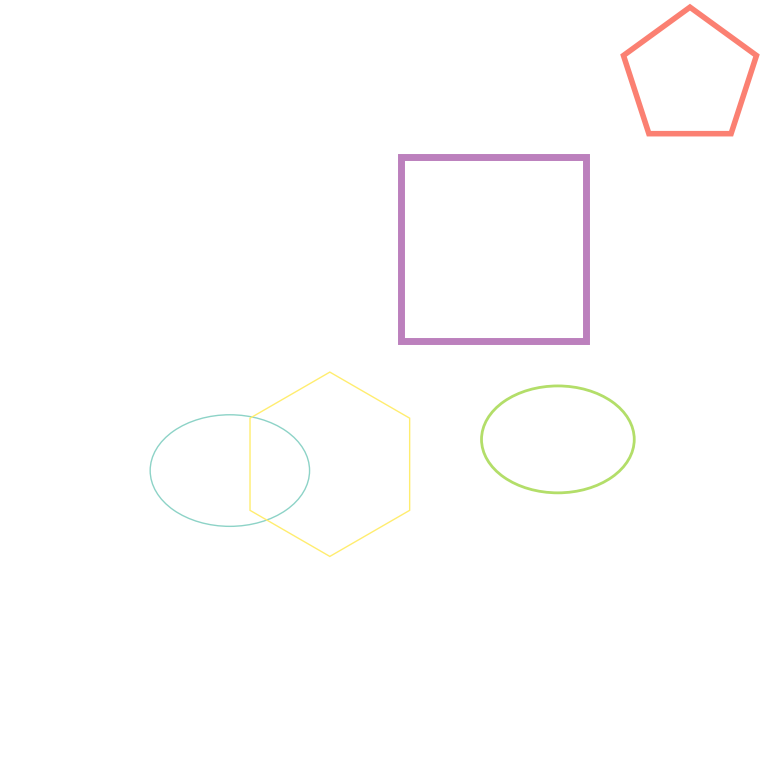[{"shape": "oval", "thickness": 0.5, "radius": 0.52, "center": [0.299, 0.389]}, {"shape": "pentagon", "thickness": 2, "radius": 0.45, "center": [0.896, 0.9]}, {"shape": "oval", "thickness": 1, "radius": 0.5, "center": [0.725, 0.429]}, {"shape": "square", "thickness": 2.5, "radius": 0.6, "center": [0.641, 0.677]}, {"shape": "hexagon", "thickness": 0.5, "radius": 0.6, "center": [0.428, 0.397]}]